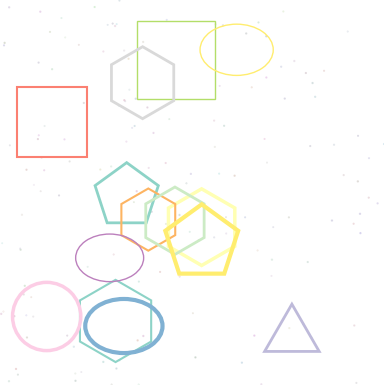[{"shape": "pentagon", "thickness": 2, "radius": 0.43, "center": [0.329, 0.491]}, {"shape": "hexagon", "thickness": 1.5, "radius": 0.53, "center": [0.3, 0.166]}, {"shape": "hexagon", "thickness": 2.5, "radius": 0.5, "center": [0.524, 0.41]}, {"shape": "triangle", "thickness": 2, "radius": 0.41, "center": [0.758, 0.128]}, {"shape": "square", "thickness": 1.5, "radius": 0.46, "center": [0.134, 0.683]}, {"shape": "oval", "thickness": 3, "radius": 0.5, "center": [0.322, 0.153]}, {"shape": "hexagon", "thickness": 1.5, "radius": 0.4, "center": [0.385, 0.43]}, {"shape": "square", "thickness": 1, "radius": 0.51, "center": [0.458, 0.844]}, {"shape": "circle", "thickness": 2.5, "radius": 0.44, "center": [0.121, 0.178]}, {"shape": "hexagon", "thickness": 2, "radius": 0.47, "center": [0.37, 0.785]}, {"shape": "oval", "thickness": 1, "radius": 0.44, "center": [0.285, 0.33]}, {"shape": "hexagon", "thickness": 2, "radius": 0.44, "center": [0.454, 0.427]}, {"shape": "pentagon", "thickness": 3, "radius": 0.5, "center": [0.524, 0.37]}, {"shape": "oval", "thickness": 1, "radius": 0.48, "center": [0.615, 0.871]}]